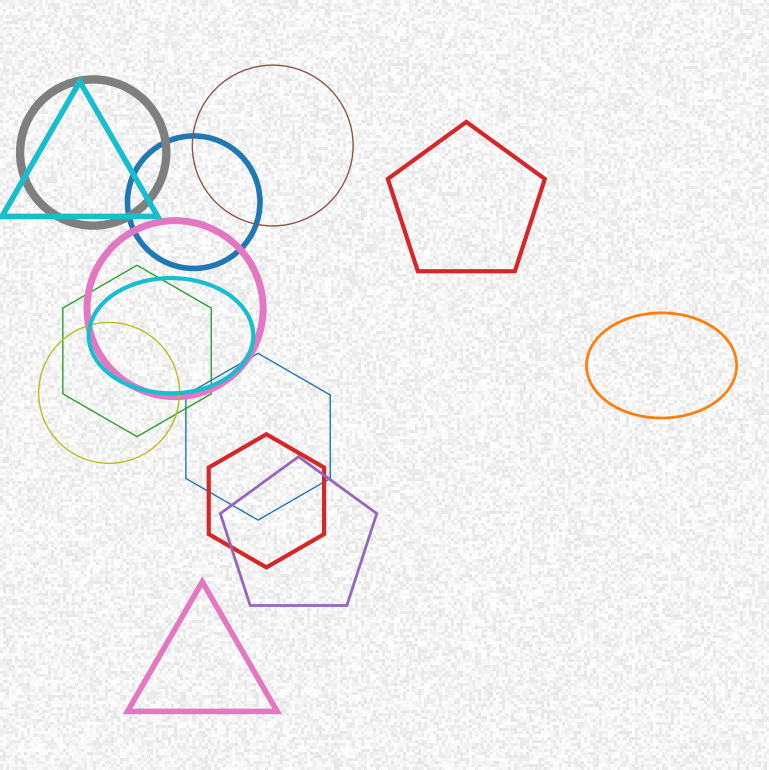[{"shape": "circle", "thickness": 2, "radius": 0.43, "center": [0.252, 0.737]}, {"shape": "hexagon", "thickness": 0.5, "radius": 0.54, "center": [0.335, 0.433]}, {"shape": "oval", "thickness": 1, "radius": 0.49, "center": [0.859, 0.525]}, {"shape": "hexagon", "thickness": 0.5, "radius": 0.56, "center": [0.178, 0.544]}, {"shape": "hexagon", "thickness": 1.5, "radius": 0.43, "center": [0.346, 0.35]}, {"shape": "pentagon", "thickness": 1.5, "radius": 0.54, "center": [0.606, 0.734]}, {"shape": "pentagon", "thickness": 1, "radius": 0.53, "center": [0.388, 0.3]}, {"shape": "circle", "thickness": 0.5, "radius": 0.52, "center": [0.354, 0.811]}, {"shape": "triangle", "thickness": 2, "radius": 0.56, "center": [0.263, 0.132]}, {"shape": "circle", "thickness": 2.5, "radius": 0.57, "center": [0.227, 0.599]}, {"shape": "circle", "thickness": 3, "radius": 0.47, "center": [0.121, 0.802]}, {"shape": "circle", "thickness": 0.5, "radius": 0.46, "center": [0.142, 0.49]}, {"shape": "oval", "thickness": 1.5, "radius": 0.53, "center": [0.222, 0.564]}, {"shape": "triangle", "thickness": 2, "radius": 0.58, "center": [0.104, 0.777]}]